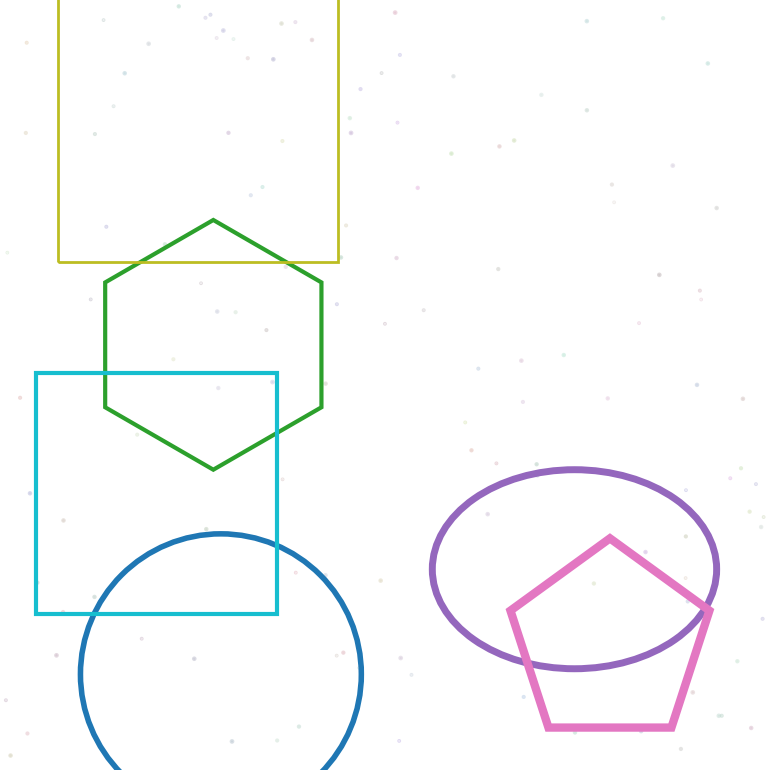[{"shape": "circle", "thickness": 2, "radius": 0.91, "center": [0.287, 0.124]}, {"shape": "hexagon", "thickness": 1.5, "radius": 0.81, "center": [0.277, 0.552]}, {"shape": "oval", "thickness": 2.5, "radius": 0.92, "center": [0.746, 0.261]}, {"shape": "pentagon", "thickness": 3, "radius": 0.68, "center": [0.792, 0.165]}, {"shape": "square", "thickness": 1, "radius": 0.91, "center": [0.257, 0.842]}, {"shape": "square", "thickness": 1.5, "radius": 0.78, "center": [0.204, 0.359]}]